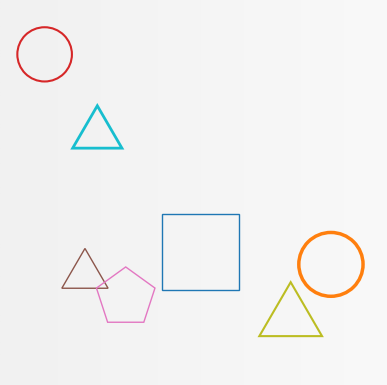[{"shape": "square", "thickness": 1, "radius": 0.5, "center": [0.518, 0.345]}, {"shape": "circle", "thickness": 2.5, "radius": 0.41, "center": [0.854, 0.313]}, {"shape": "circle", "thickness": 1.5, "radius": 0.35, "center": [0.115, 0.859]}, {"shape": "triangle", "thickness": 1, "radius": 0.34, "center": [0.219, 0.286]}, {"shape": "pentagon", "thickness": 1, "radius": 0.4, "center": [0.324, 0.227]}, {"shape": "triangle", "thickness": 1.5, "radius": 0.47, "center": [0.75, 0.174]}, {"shape": "triangle", "thickness": 2, "radius": 0.37, "center": [0.251, 0.652]}]